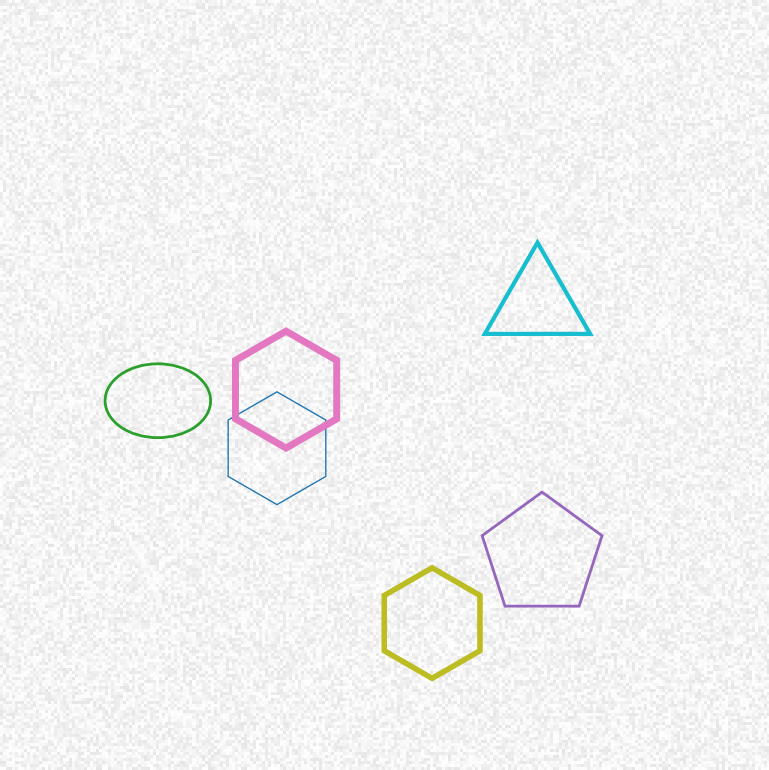[{"shape": "hexagon", "thickness": 0.5, "radius": 0.37, "center": [0.36, 0.418]}, {"shape": "oval", "thickness": 1, "radius": 0.34, "center": [0.205, 0.48]}, {"shape": "pentagon", "thickness": 1, "radius": 0.41, "center": [0.704, 0.279]}, {"shape": "hexagon", "thickness": 2.5, "radius": 0.38, "center": [0.372, 0.494]}, {"shape": "hexagon", "thickness": 2, "radius": 0.36, "center": [0.561, 0.191]}, {"shape": "triangle", "thickness": 1.5, "radius": 0.4, "center": [0.698, 0.606]}]